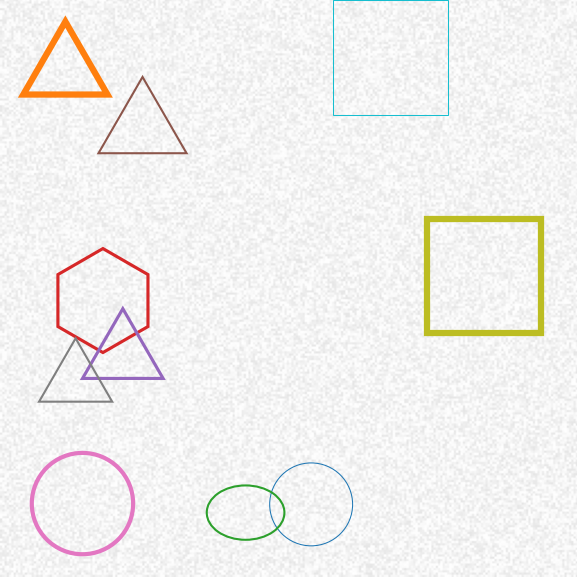[{"shape": "circle", "thickness": 0.5, "radius": 0.36, "center": [0.539, 0.126]}, {"shape": "triangle", "thickness": 3, "radius": 0.42, "center": [0.113, 0.878]}, {"shape": "oval", "thickness": 1, "radius": 0.34, "center": [0.425, 0.112]}, {"shape": "hexagon", "thickness": 1.5, "radius": 0.45, "center": [0.178, 0.479]}, {"shape": "triangle", "thickness": 1.5, "radius": 0.4, "center": [0.213, 0.384]}, {"shape": "triangle", "thickness": 1, "radius": 0.44, "center": [0.247, 0.778]}, {"shape": "circle", "thickness": 2, "radius": 0.44, "center": [0.143, 0.127]}, {"shape": "triangle", "thickness": 1, "radius": 0.37, "center": [0.131, 0.34]}, {"shape": "square", "thickness": 3, "radius": 0.5, "center": [0.838, 0.521]}, {"shape": "square", "thickness": 0.5, "radius": 0.5, "center": [0.677, 0.899]}]